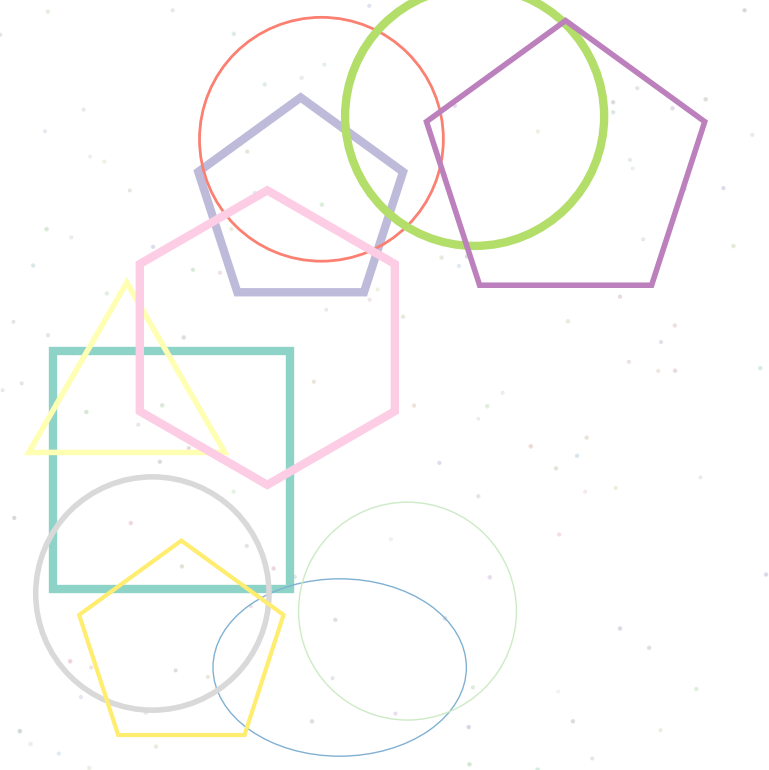[{"shape": "square", "thickness": 3, "radius": 0.77, "center": [0.222, 0.39]}, {"shape": "triangle", "thickness": 2, "radius": 0.74, "center": [0.165, 0.486]}, {"shape": "pentagon", "thickness": 3, "radius": 0.7, "center": [0.39, 0.734]}, {"shape": "circle", "thickness": 1, "radius": 0.79, "center": [0.417, 0.819]}, {"shape": "oval", "thickness": 0.5, "radius": 0.82, "center": [0.441, 0.133]}, {"shape": "circle", "thickness": 3, "radius": 0.84, "center": [0.616, 0.849]}, {"shape": "hexagon", "thickness": 3, "radius": 0.96, "center": [0.347, 0.562]}, {"shape": "circle", "thickness": 2, "radius": 0.76, "center": [0.198, 0.229]}, {"shape": "pentagon", "thickness": 2, "radius": 0.95, "center": [0.735, 0.783]}, {"shape": "circle", "thickness": 0.5, "radius": 0.71, "center": [0.529, 0.206]}, {"shape": "pentagon", "thickness": 1.5, "radius": 0.7, "center": [0.236, 0.158]}]